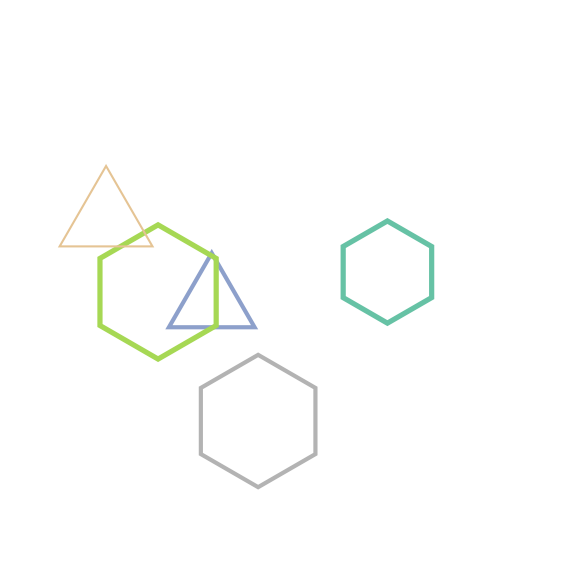[{"shape": "hexagon", "thickness": 2.5, "radius": 0.44, "center": [0.671, 0.528]}, {"shape": "triangle", "thickness": 2, "radius": 0.43, "center": [0.367, 0.475]}, {"shape": "hexagon", "thickness": 2.5, "radius": 0.58, "center": [0.274, 0.494]}, {"shape": "triangle", "thickness": 1, "radius": 0.46, "center": [0.184, 0.619]}, {"shape": "hexagon", "thickness": 2, "radius": 0.57, "center": [0.447, 0.27]}]